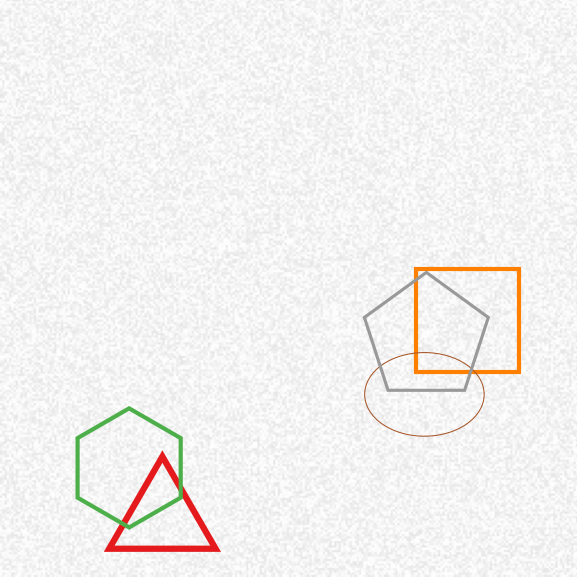[{"shape": "triangle", "thickness": 3, "radius": 0.53, "center": [0.281, 0.102]}, {"shape": "hexagon", "thickness": 2, "radius": 0.52, "center": [0.224, 0.189]}, {"shape": "square", "thickness": 2, "radius": 0.45, "center": [0.809, 0.444]}, {"shape": "oval", "thickness": 0.5, "radius": 0.52, "center": [0.735, 0.316]}, {"shape": "pentagon", "thickness": 1.5, "radius": 0.56, "center": [0.738, 0.415]}]